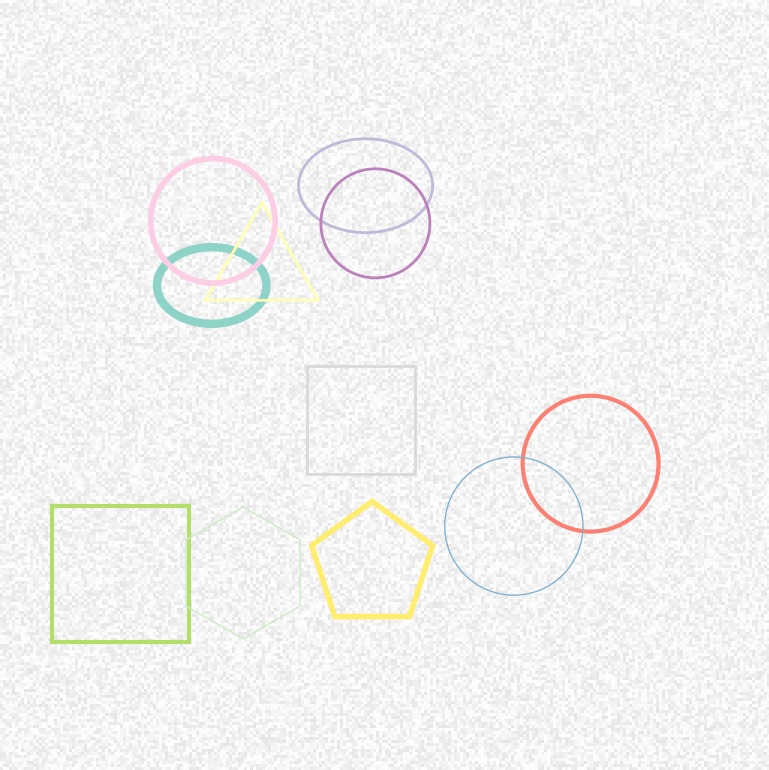[{"shape": "oval", "thickness": 3, "radius": 0.36, "center": [0.275, 0.629]}, {"shape": "triangle", "thickness": 1, "radius": 0.42, "center": [0.34, 0.652]}, {"shape": "oval", "thickness": 1, "radius": 0.44, "center": [0.475, 0.759]}, {"shape": "circle", "thickness": 1.5, "radius": 0.44, "center": [0.767, 0.398]}, {"shape": "circle", "thickness": 0.5, "radius": 0.45, "center": [0.667, 0.317]}, {"shape": "square", "thickness": 1.5, "radius": 0.44, "center": [0.156, 0.254]}, {"shape": "circle", "thickness": 2, "radius": 0.4, "center": [0.277, 0.713]}, {"shape": "square", "thickness": 1, "radius": 0.35, "center": [0.469, 0.455]}, {"shape": "circle", "thickness": 1, "radius": 0.35, "center": [0.488, 0.71]}, {"shape": "hexagon", "thickness": 0.5, "radius": 0.43, "center": [0.316, 0.256]}, {"shape": "pentagon", "thickness": 2, "radius": 0.41, "center": [0.483, 0.266]}]